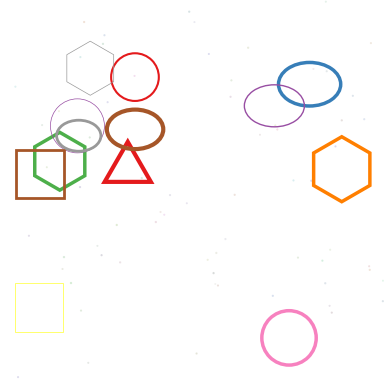[{"shape": "triangle", "thickness": 3, "radius": 0.35, "center": [0.332, 0.562]}, {"shape": "circle", "thickness": 1.5, "radius": 0.31, "center": [0.351, 0.8]}, {"shape": "oval", "thickness": 2.5, "radius": 0.4, "center": [0.804, 0.781]}, {"shape": "hexagon", "thickness": 2.5, "radius": 0.38, "center": [0.155, 0.581]}, {"shape": "oval", "thickness": 1, "radius": 0.39, "center": [0.713, 0.725]}, {"shape": "circle", "thickness": 0.5, "radius": 0.35, "center": [0.201, 0.673]}, {"shape": "hexagon", "thickness": 2.5, "radius": 0.42, "center": [0.888, 0.56]}, {"shape": "square", "thickness": 0.5, "radius": 0.31, "center": [0.102, 0.201]}, {"shape": "square", "thickness": 2, "radius": 0.31, "center": [0.104, 0.548]}, {"shape": "oval", "thickness": 3, "radius": 0.37, "center": [0.351, 0.664]}, {"shape": "circle", "thickness": 2.5, "radius": 0.35, "center": [0.751, 0.122]}, {"shape": "hexagon", "thickness": 0.5, "radius": 0.35, "center": [0.234, 0.823]}, {"shape": "oval", "thickness": 2, "radius": 0.29, "center": [0.205, 0.647]}]